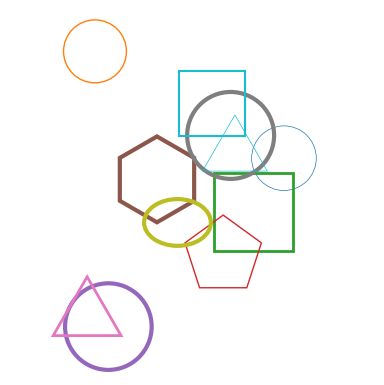[{"shape": "circle", "thickness": 0.5, "radius": 0.42, "center": [0.738, 0.589]}, {"shape": "circle", "thickness": 1, "radius": 0.41, "center": [0.247, 0.867]}, {"shape": "square", "thickness": 2, "radius": 0.51, "center": [0.658, 0.449]}, {"shape": "pentagon", "thickness": 1, "radius": 0.52, "center": [0.58, 0.337]}, {"shape": "circle", "thickness": 3, "radius": 0.56, "center": [0.281, 0.152]}, {"shape": "hexagon", "thickness": 3, "radius": 0.56, "center": [0.408, 0.534]}, {"shape": "triangle", "thickness": 2, "radius": 0.51, "center": [0.226, 0.179]}, {"shape": "circle", "thickness": 3, "radius": 0.56, "center": [0.599, 0.648]}, {"shape": "oval", "thickness": 3, "radius": 0.43, "center": [0.461, 0.422]}, {"shape": "square", "thickness": 1.5, "radius": 0.42, "center": [0.551, 0.732]}, {"shape": "triangle", "thickness": 0.5, "radius": 0.49, "center": [0.61, 0.604]}]